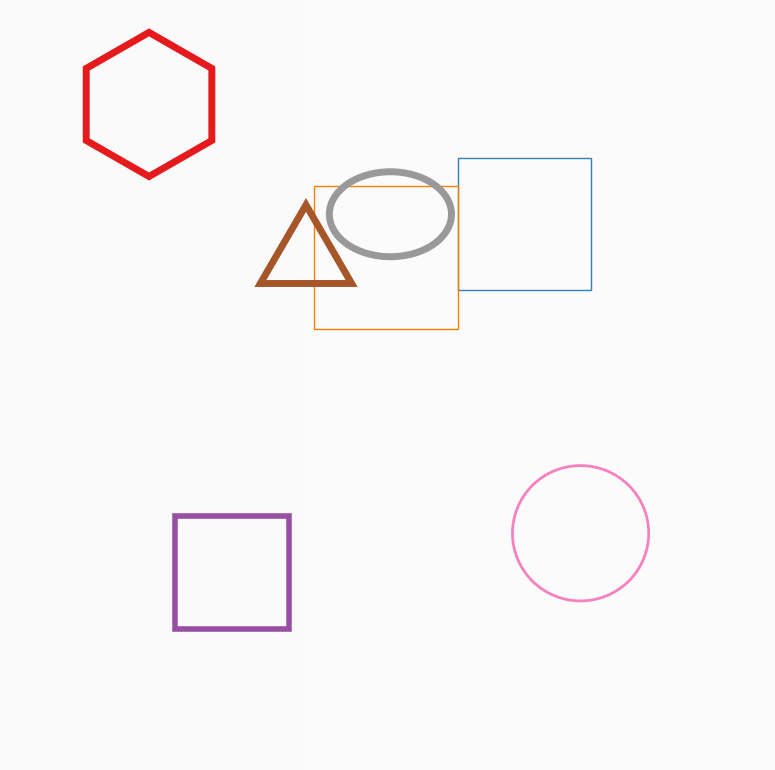[{"shape": "hexagon", "thickness": 2.5, "radius": 0.47, "center": [0.192, 0.864]}, {"shape": "square", "thickness": 0.5, "radius": 0.43, "center": [0.677, 0.709]}, {"shape": "square", "thickness": 2, "radius": 0.37, "center": [0.299, 0.257]}, {"shape": "square", "thickness": 0.5, "radius": 0.46, "center": [0.498, 0.665]}, {"shape": "triangle", "thickness": 2.5, "radius": 0.34, "center": [0.395, 0.666]}, {"shape": "circle", "thickness": 1, "radius": 0.44, "center": [0.749, 0.307]}, {"shape": "oval", "thickness": 2.5, "radius": 0.39, "center": [0.504, 0.722]}]